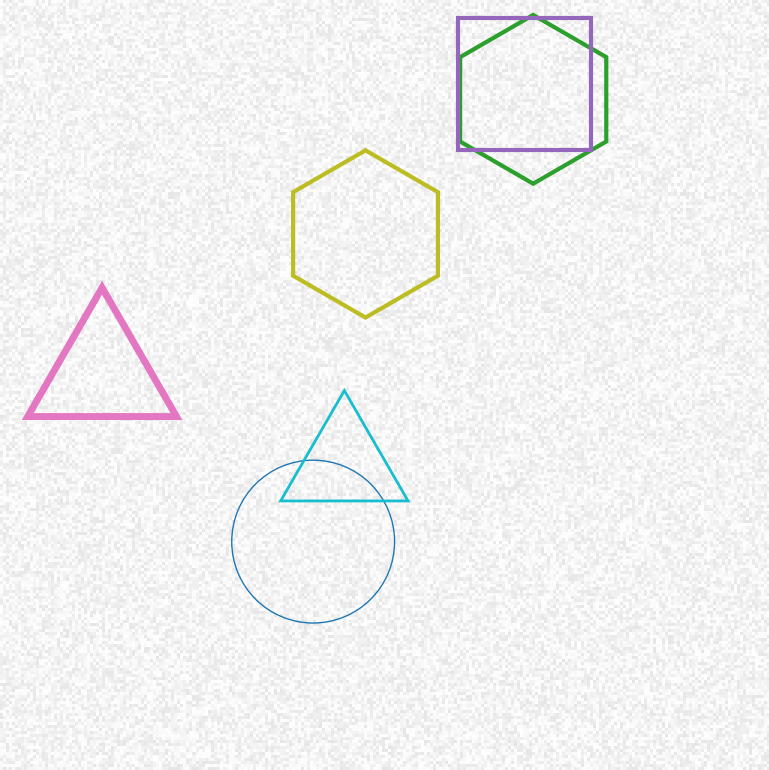[{"shape": "circle", "thickness": 0.5, "radius": 0.53, "center": [0.407, 0.297]}, {"shape": "hexagon", "thickness": 1.5, "radius": 0.55, "center": [0.692, 0.871]}, {"shape": "square", "thickness": 1.5, "radius": 0.43, "center": [0.681, 0.891]}, {"shape": "triangle", "thickness": 2.5, "radius": 0.56, "center": [0.133, 0.515]}, {"shape": "hexagon", "thickness": 1.5, "radius": 0.54, "center": [0.475, 0.696]}, {"shape": "triangle", "thickness": 1, "radius": 0.48, "center": [0.447, 0.397]}]